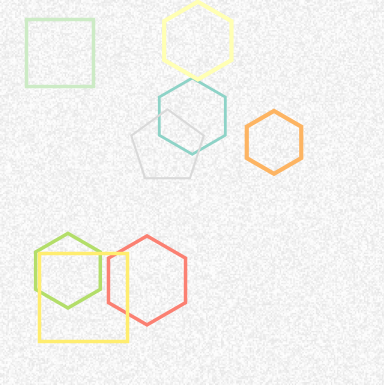[{"shape": "hexagon", "thickness": 2, "radius": 0.5, "center": [0.5, 0.698]}, {"shape": "hexagon", "thickness": 3, "radius": 0.5, "center": [0.514, 0.895]}, {"shape": "hexagon", "thickness": 2.5, "radius": 0.58, "center": [0.382, 0.272]}, {"shape": "hexagon", "thickness": 3, "radius": 0.41, "center": [0.712, 0.63]}, {"shape": "hexagon", "thickness": 2.5, "radius": 0.48, "center": [0.177, 0.297]}, {"shape": "pentagon", "thickness": 1.5, "radius": 0.49, "center": [0.435, 0.617]}, {"shape": "square", "thickness": 2.5, "radius": 0.43, "center": [0.155, 0.863]}, {"shape": "square", "thickness": 2.5, "radius": 0.57, "center": [0.216, 0.228]}]